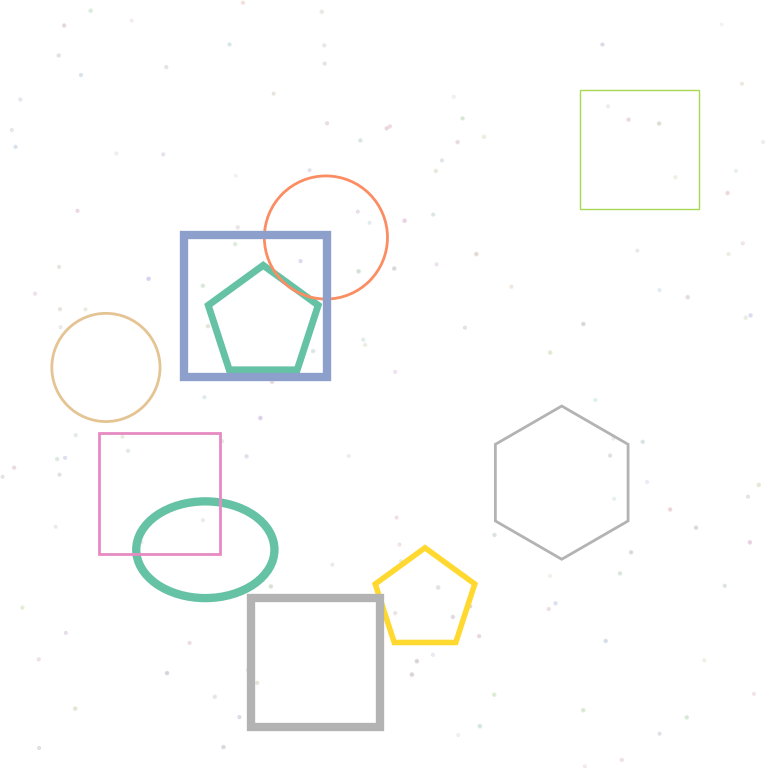[{"shape": "oval", "thickness": 3, "radius": 0.45, "center": [0.267, 0.286]}, {"shape": "pentagon", "thickness": 2.5, "radius": 0.38, "center": [0.342, 0.58]}, {"shape": "circle", "thickness": 1, "radius": 0.4, "center": [0.423, 0.692]}, {"shape": "square", "thickness": 3, "radius": 0.46, "center": [0.332, 0.603]}, {"shape": "square", "thickness": 1, "radius": 0.39, "center": [0.207, 0.359]}, {"shape": "square", "thickness": 0.5, "radius": 0.39, "center": [0.83, 0.806]}, {"shape": "pentagon", "thickness": 2, "radius": 0.34, "center": [0.552, 0.221]}, {"shape": "circle", "thickness": 1, "radius": 0.35, "center": [0.138, 0.523]}, {"shape": "hexagon", "thickness": 1, "radius": 0.5, "center": [0.73, 0.373]}, {"shape": "square", "thickness": 3, "radius": 0.42, "center": [0.41, 0.14]}]